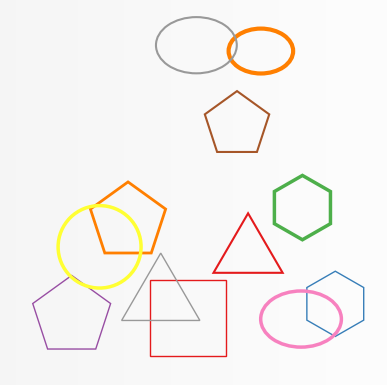[{"shape": "square", "thickness": 1, "radius": 0.49, "center": [0.485, 0.174]}, {"shape": "triangle", "thickness": 1.5, "radius": 0.52, "center": [0.64, 0.343]}, {"shape": "hexagon", "thickness": 1, "radius": 0.42, "center": [0.865, 0.211]}, {"shape": "hexagon", "thickness": 2.5, "radius": 0.42, "center": [0.78, 0.461]}, {"shape": "pentagon", "thickness": 1, "radius": 0.53, "center": [0.185, 0.179]}, {"shape": "pentagon", "thickness": 2, "radius": 0.51, "center": [0.33, 0.425]}, {"shape": "oval", "thickness": 3, "radius": 0.42, "center": [0.673, 0.867]}, {"shape": "circle", "thickness": 2.5, "radius": 0.54, "center": [0.257, 0.359]}, {"shape": "pentagon", "thickness": 1.5, "radius": 0.44, "center": [0.612, 0.676]}, {"shape": "oval", "thickness": 2.5, "radius": 0.52, "center": [0.777, 0.171]}, {"shape": "oval", "thickness": 1.5, "radius": 0.52, "center": [0.507, 0.883]}, {"shape": "triangle", "thickness": 1, "radius": 0.58, "center": [0.415, 0.226]}]